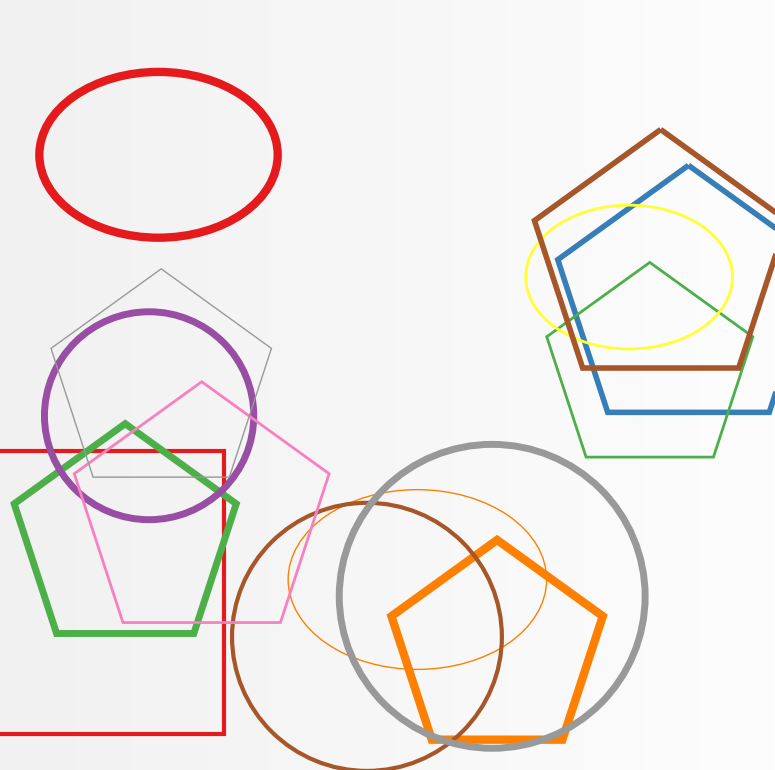[{"shape": "oval", "thickness": 3, "radius": 0.77, "center": [0.205, 0.799]}, {"shape": "square", "thickness": 1.5, "radius": 0.92, "center": [0.105, 0.231]}, {"shape": "pentagon", "thickness": 2, "radius": 0.89, "center": [0.888, 0.608]}, {"shape": "pentagon", "thickness": 1, "radius": 0.7, "center": [0.838, 0.519]}, {"shape": "pentagon", "thickness": 2.5, "radius": 0.75, "center": [0.162, 0.299]}, {"shape": "circle", "thickness": 2.5, "radius": 0.68, "center": [0.192, 0.46]}, {"shape": "pentagon", "thickness": 3, "radius": 0.72, "center": [0.641, 0.155]}, {"shape": "oval", "thickness": 0.5, "radius": 0.83, "center": [0.539, 0.247]}, {"shape": "oval", "thickness": 1, "radius": 0.67, "center": [0.812, 0.64]}, {"shape": "circle", "thickness": 1.5, "radius": 0.87, "center": [0.473, 0.173]}, {"shape": "pentagon", "thickness": 2, "radius": 0.86, "center": [0.852, 0.661]}, {"shape": "pentagon", "thickness": 1, "radius": 0.86, "center": [0.26, 0.331]}, {"shape": "circle", "thickness": 2.5, "radius": 0.99, "center": [0.635, 0.226]}, {"shape": "pentagon", "thickness": 0.5, "radius": 0.75, "center": [0.208, 0.501]}]